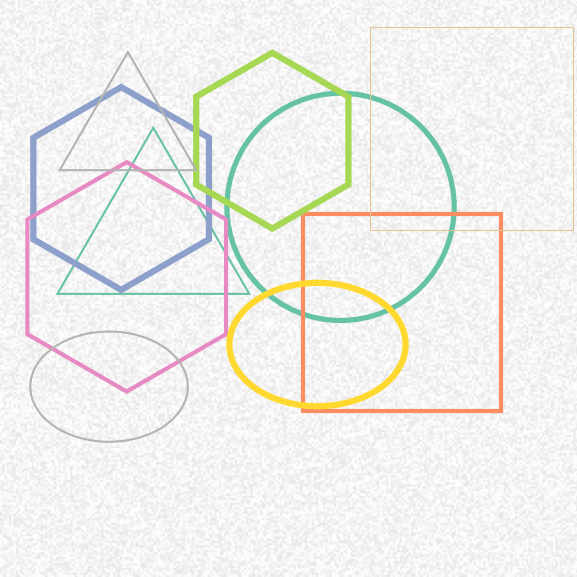[{"shape": "circle", "thickness": 2.5, "radius": 0.98, "center": [0.59, 0.641]}, {"shape": "triangle", "thickness": 1, "radius": 0.96, "center": [0.266, 0.586]}, {"shape": "square", "thickness": 2, "radius": 0.86, "center": [0.697, 0.458]}, {"shape": "hexagon", "thickness": 3, "radius": 0.88, "center": [0.21, 0.673]}, {"shape": "hexagon", "thickness": 2, "radius": 0.99, "center": [0.219, 0.52]}, {"shape": "hexagon", "thickness": 3, "radius": 0.76, "center": [0.472, 0.756]}, {"shape": "oval", "thickness": 3, "radius": 0.76, "center": [0.55, 0.403]}, {"shape": "square", "thickness": 0.5, "radius": 0.88, "center": [0.816, 0.777]}, {"shape": "oval", "thickness": 1, "radius": 0.68, "center": [0.189, 0.33]}, {"shape": "triangle", "thickness": 1, "radius": 0.68, "center": [0.221, 0.773]}]